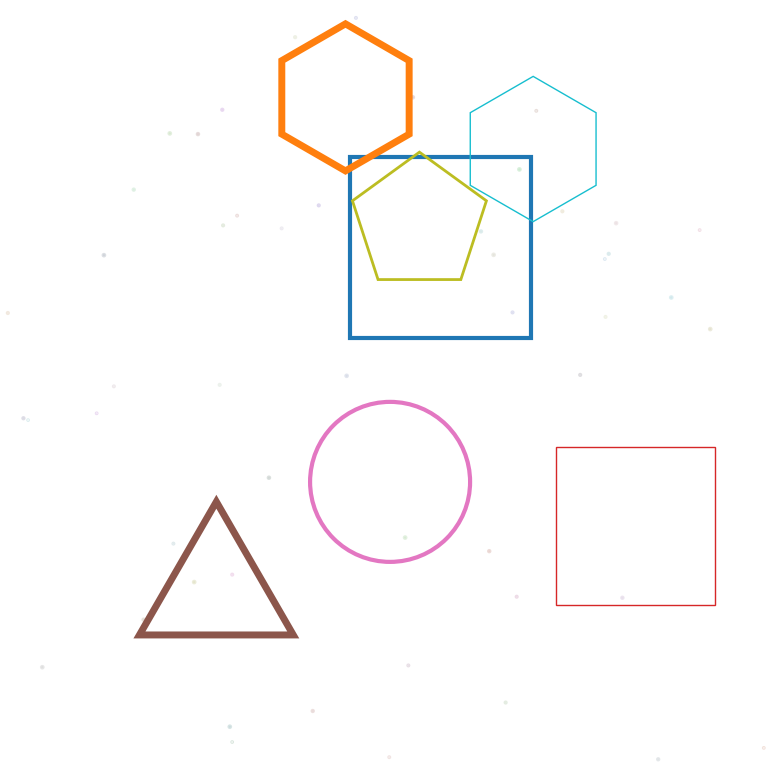[{"shape": "square", "thickness": 1.5, "radius": 0.59, "center": [0.572, 0.678]}, {"shape": "hexagon", "thickness": 2.5, "radius": 0.48, "center": [0.449, 0.874]}, {"shape": "square", "thickness": 0.5, "radius": 0.51, "center": [0.825, 0.317]}, {"shape": "triangle", "thickness": 2.5, "radius": 0.58, "center": [0.281, 0.233]}, {"shape": "circle", "thickness": 1.5, "radius": 0.52, "center": [0.507, 0.374]}, {"shape": "pentagon", "thickness": 1, "radius": 0.46, "center": [0.545, 0.711]}, {"shape": "hexagon", "thickness": 0.5, "radius": 0.47, "center": [0.692, 0.806]}]